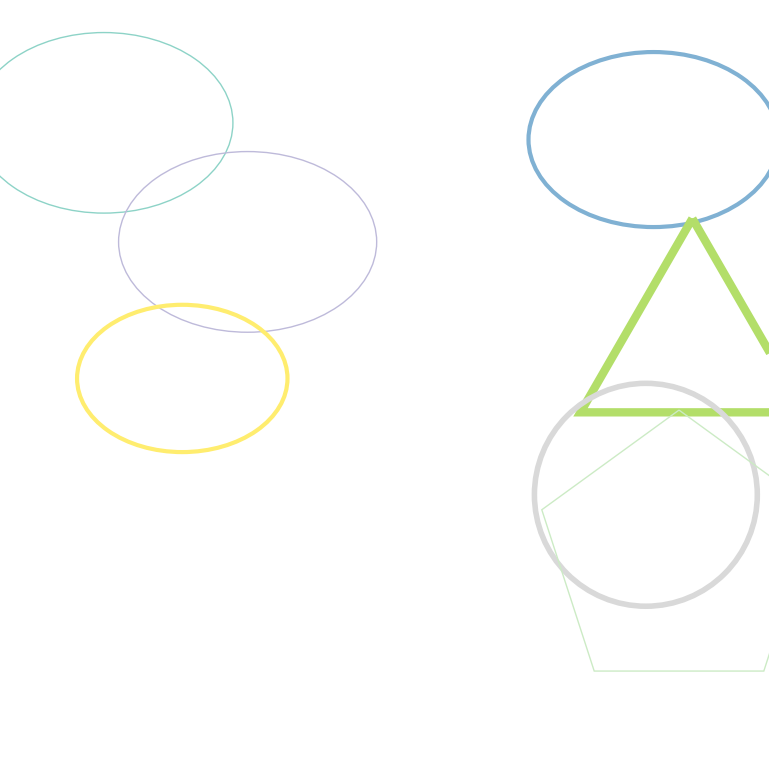[{"shape": "oval", "thickness": 0.5, "radius": 0.84, "center": [0.135, 0.84]}, {"shape": "oval", "thickness": 0.5, "radius": 0.84, "center": [0.322, 0.686]}, {"shape": "oval", "thickness": 1.5, "radius": 0.81, "center": [0.849, 0.819]}, {"shape": "triangle", "thickness": 3, "radius": 0.84, "center": [0.899, 0.548]}, {"shape": "circle", "thickness": 2, "radius": 0.72, "center": [0.839, 0.357]}, {"shape": "pentagon", "thickness": 0.5, "radius": 0.94, "center": [0.882, 0.28]}, {"shape": "oval", "thickness": 1.5, "radius": 0.68, "center": [0.237, 0.509]}]